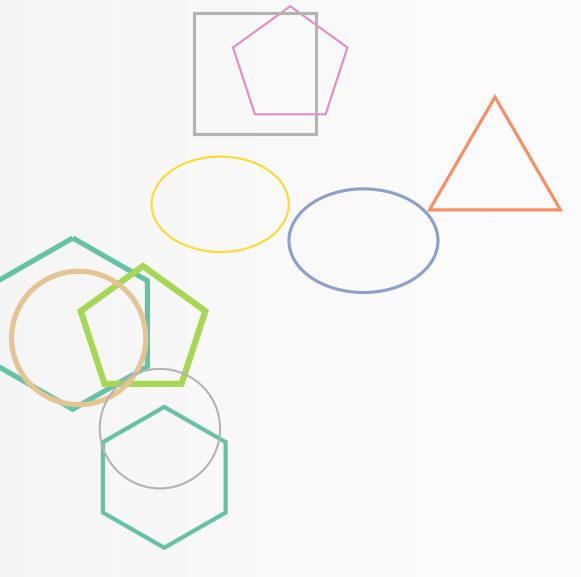[{"shape": "hexagon", "thickness": 2, "radius": 0.61, "center": [0.283, 0.173]}, {"shape": "hexagon", "thickness": 2.5, "radius": 0.74, "center": [0.125, 0.439]}, {"shape": "triangle", "thickness": 1.5, "radius": 0.65, "center": [0.852, 0.701]}, {"shape": "oval", "thickness": 1.5, "radius": 0.64, "center": [0.625, 0.582]}, {"shape": "pentagon", "thickness": 1, "radius": 0.52, "center": [0.499, 0.885]}, {"shape": "pentagon", "thickness": 3, "radius": 0.56, "center": [0.246, 0.426]}, {"shape": "oval", "thickness": 1, "radius": 0.59, "center": [0.379, 0.645]}, {"shape": "circle", "thickness": 2.5, "radius": 0.58, "center": [0.135, 0.414]}, {"shape": "square", "thickness": 1.5, "radius": 0.52, "center": [0.439, 0.871]}, {"shape": "circle", "thickness": 1, "radius": 0.52, "center": [0.275, 0.257]}]